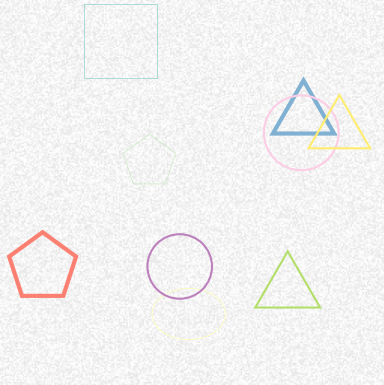[{"shape": "square", "thickness": 0.5, "radius": 0.48, "center": [0.313, 0.894]}, {"shape": "oval", "thickness": 0.5, "radius": 0.48, "center": [0.49, 0.184]}, {"shape": "pentagon", "thickness": 3, "radius": 0.46, "center": [0.111, 0.305]}, {"shape": "triangle", "thickness": 3, "radius": 0.46, "center": [0.788, 0.699]}, {"shape": "triangle", "thickness": 1.5, "radius": 0.49, "center": [0.747, 0.25]}, {"shape": "circle", "thickness": 1.5, "radius": 0.49, "center": [0.783, 0.655]}, {"shape": "circle", "thickness": 1.5, "radius": 0.42, "center": [0.467, 0.308]}, {"shape": "pentagon", "thickness": 0.5, "radius": 0.36, "center": [0.388, 0.58]}, {"shape": "triangle", "thickness": 1.5, "radius": 0.46, "center": [0.881, 0.661]}]